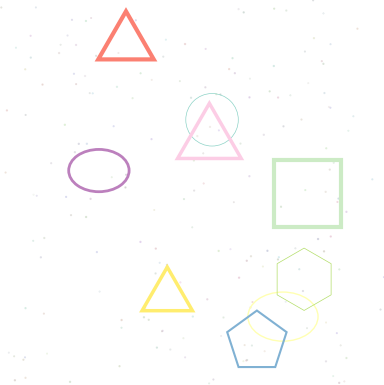[{"shape": "circle", "thickness": 0.5, "radius": 0.34, "center": [0.551, 0.689]}, {"shape": "oval", "thickness": 1, "radius": 0.46, "center": [0.735, 0.178]}, {"shape": "triangle", "thickness": 3, "radius": 0.42, "center": [0.327, 0.887]}, {"shape": "pentagon", "thickness": 1.5, "radius": 0.41, "center": [0.667, 0.112]}, {"shape": "hexagon", "thickness": 0.5, "radius": 0.4, "center": [0.79, 0.275]}, {"shape": "triangle", "thickness": 2.5, "radius": 0.48, "center": [0.544, 0.636]}, {"shape": "oval", "thickness": 2, "radius": 0.39, "center": [0.257, 0.557]}, {"shape": "square", "thickness": 3, "radius": 0.43, "center": [0.798, 0.498]}, {"shape": "triangle", "thickness": 2.5, "radius": 0.38, "center": [0.434, 0.231]}]